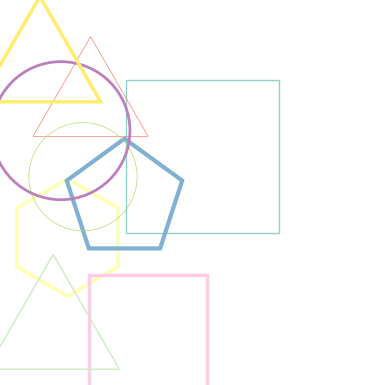[{"shape": "square", "thickness": 1, "radius": 0.99, "center": [0.526, 0.594]}, {"shape": "hexagon", "thickness": 2.5, "radius": 0.76, "center": [0.175, 0.383]}, {"shape": "triangle", "thickness": 0.5, "radius": 0.86, "center": [0.235, 0.732]}, {"shape": "pentagon", "thickness": 3, "radius": 0.79, "center": [0.323, 0.482]}, {"shape": "circle", "thickness": 0.5, "radius": 0.7, "center": [0.216, 0.541]}, {"shape": "square", "thickness": 2.5, "radius": 0.77, "center": [0.385, 0.131]}, {"shape": "circle", "thickness": 2, "radius": 0.9, "center": [0.158, 0.661]}, {"shape": "triangle", "thickness": 1, "radius": 0.99, "center": [0.138, 0.14]}, {"shape": "triangle", "thickness": 2.5, "radius": 0.91, "center": [0.104, 0.827]}]